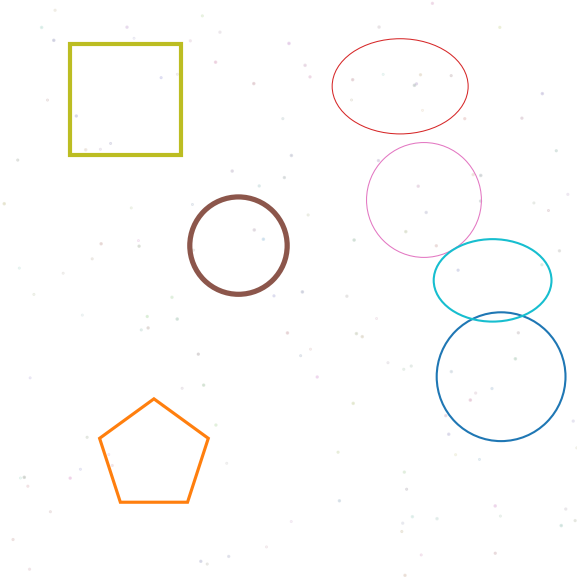[{"shape": "circle", "thickness": 1, "radius": 0.56, "center": [0.868, 0.347]}, {"shape": "pentagon", "thickness": 1.5, "radius": 0.49, "center": [0.267, 0.21]}, {"shape": "oval", "thickness": 0.5, "radius": 0.59, "center": [0.693, 0.85]}, {"shape": "circle", "thickness": 2.5, "radius": 0.42, "center": [0.413, 0.574]}, {"shape": "circle", "thickness": 0.5, "radius": 0.5, "center": [0.734, 0.653]}, {"shape": "square", "thickness": 2, "radius": 0.48, "center": [0.218, 0.827]}, {"shape": "oval", "thickness": 1, "radius": 0.51, "center": [0.853, 0.514]}]